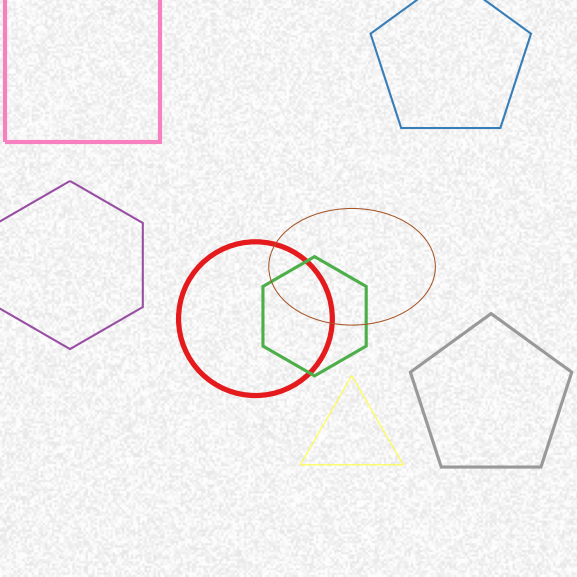[{"shape": "circle", "thickness": 2.5, "radius": 0.67, "center": [0.442, 0.447]}, {"shape": "pentagon", "thickness": 1, "radius": 0.73, "center": [0.781, 0.896]}, {"shape": "hexagon", "thickness": 1.5, "radius": 0.52, "center": [0.545, 0.452]}, {"shape": "hexagon", "thickness": 1, "radius": 0.73, "center": [0.121, 0.54]}, {"shape": "triangle", "thickness": 0.5, "radius": 0.52, "center": [0.609, 0.246]}, {"shape": "oval", "thickness": 0.5, "radius": 0.72, "center": [0.61, 0.537]}, {"shape": "square", "thickness": 2, "radius": 0.67, "center": [0.143, 0.886]}, {"shape": "pentagon", "thickness": 1.5, "radius": 0.73, "center": [0.85, 0.309]}]